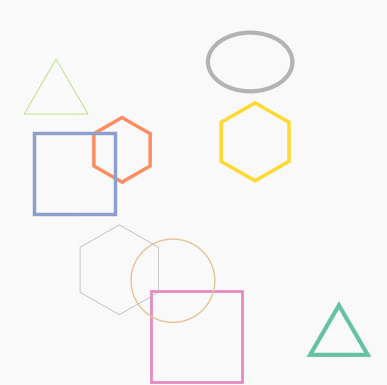[{"shape": "triangle", "thickness": 3, "radius": 0.43, "center": [0.875, 0.121]}, {"shape": "hexagon", "thickness": 2.5, "radius": 0.42, "center": [0.315, 0.611]}, {"shape": "square", "thickness": 2.5, "radius": 0.52, "center": [0.192, 0.549]}, {"shape": "square", "thickness": 2, "radius": 0.59, "center": [0.507, 0.126]}, {"shape": "triangle", "thickness": 0.5, "radius": 0.48, "center": [0.145, 0.751]}, {"shape": "hexagon", "thickness": 2.5, "radius": 0.51, "center": [0.658, 0.632]}, {"shape": "circle", "thickness": 1, "radius": 0.54, "center": [0.446, 0.271]}, {"shape": "hexagon", "thickness": 0.5, "radius": 0.58, "center": [0.308, 0.299]}, {"shape": "oval", "thickness": 3, "radius": 0.54, "center": [0.646, 0.839]}]